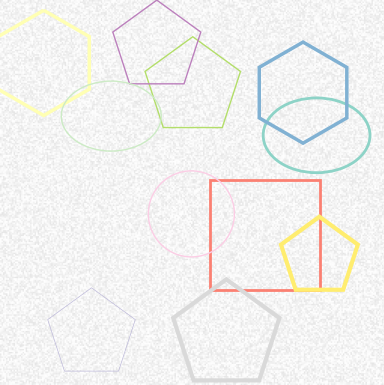[{"shape": "oval", "thickness": 2, "radius": 0.69, "center": [0.822, 0.649]}, {"shape": "hexagon", "thickness": 2.5, "radius": 0.68, "center": [0.114, 0.837]}, {"shape": "pentagon", "thickness": 0.5, "radius": 0.6, "center": [0.238, 0.133]}, {"shape": "square", "thickness": 2, "radius": 0.71, "center": [0.689, 0.39]}, {"shape": "hexagon", "thickness": 2.5, "radius": 0.66, "center": [0.787, 0.759]}, {"shape": "pentagon", "thickness": 1, "radius": 0.65, "center": [0.501, 0.774]}, {"shape": "circle", "thickness": 1, "radius": 0.56, "center": [0.497, 0.444]}, {"shape": "pentagon", "thickness": 3, "radius": 0.73, "center": [0.588, 0.129]}, {"shape": "pentagon", "thickness": 1, "radius": 0.6, "center": [0.407, 0.88]}, {"shape": "oval", "thickness": 1, "radius": 0.65, "center": [0.289, 0.698]}, {"shape": "pentagon", "thickness": 3, "radius": 0.52, "center": [0.83, 0.332]}]